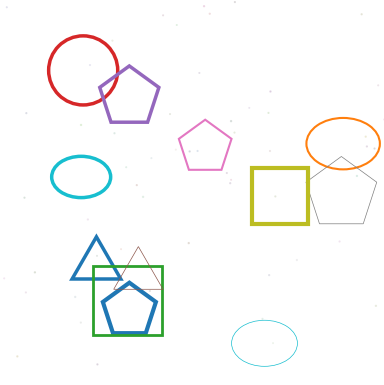[{"shape": "triangle", "thickness": 2.5, "radius": 0.36, "center": [0.25, 0.312]}, {"shape": "pentagon", "thickness": 3, "radius": 0.36, "center": [0.336, 0.193]}, {"shape": "oval", "thickness": 1.5, "radius": 0.48, "center": [0.891, 0.627]}, {"shape": "square", "thickness": 2, "radius": 0.45, "center": [0.33, 0.219]}, {"shape": "circle", "thickness": 2.5, "radius": 0.45, "center": [0.216, 0.817]}, {"shape": "pentagon", "thickness": 2.5, "radius": 0.4, "center": [0.336, 0.748]}, {"shape": "triangle", "thickness": 0.5, "radius": 0.37, "center": [0.359, 0.286]}, {"shape": "pentagon", "thickness": 1.5, "radius": 0.36, "center": [0.533, 0.617]}, {"shape": "pentagon", "thickness": 0.5, "radius": 0.48, "center": [0.887, 0.497]}, {"shape": "square", "thickness": 3, "radius": 0.37, "center": [0.728, 0.49]}, {"shape": "oval", "thickness": 2.5, "radius": 0.38, "center": [0.211, 0.54]}, {"shape": "oval", "thickness": 0.5, "radius": 0.43, "center": [0.687, 0.108]}]